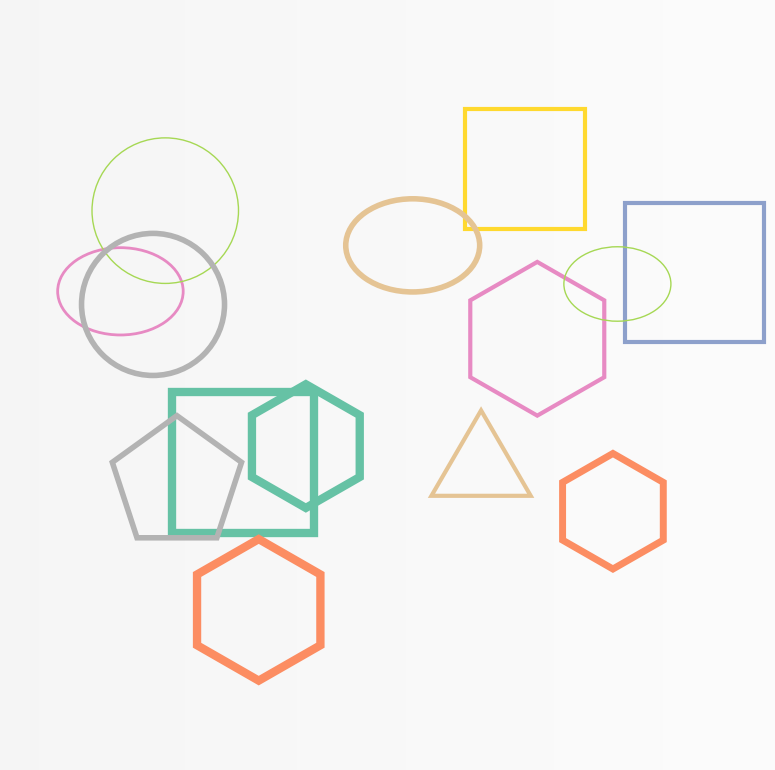[{"shape": "square", "thickness": 3, "radius": 0.46, "center": [0.314, 0.4]}, {"shape": "hexagon", "thickness": 3, "radius": 0.4, "center": [0.395, 0.421]}, {"shape": "hexagon", "thickness": 3, "radius": 0.46, "center": [0.334, 0.208]}, {"shape": "hexagon", "thickness": 2.5, "radius": 0.38, "center": [0.791, 0.336]}, {"shape": "square", "thickness": 1.5, "radius": 0.45, "center": [0.896, 0.646]}, {"shape": "hexagon", "thickness": 1.5, "radius": 0.5, "center": [0.693, 0.56]}, {"shape": "oval", "thickness": 1, "radius": 0.4, "center": [0.155, 0.622]}, {"shape": "oval", "thickness": 0.5, "radius": 0.35, "center": [0.797, 0.631]}, {"shape": "circle", "thickness": 0.5, "radius": 0.47, "center": [0.213, 0.726]}, {"shape": "square", "thickness": 1.5, "radius": 0.39, "center": [0.678, 0.78]}, {"shape": "oval", "thickness": 2, "radius": 0.43, "center": [0.533, 0.681]}, {"shape": "triangle", "thickness": 1.5, "radius": 0.37, "center": [0.621, 0.393]}, {"shape": "circle", "thickness": 2, "radius": 0.46, "center": [0.197, 0.605]}, {"shape": "pentagon", "thickness": 2, "radius": 0.44, "center": [0.228, 0.372]}]